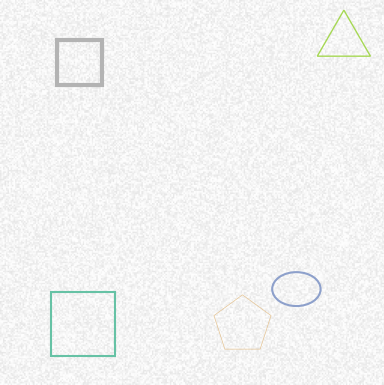[{"shape": "square", "thickness": 1.5, "radius": 0.42, "center": [0.216, 0.159]}, {"shape": "oval", "thickness": 1.5, "radius": 0.31, "center": [0.77, 0.249]}, {"shape": "triangle", "thickness": 1, "radius": 0.4, "center": [0.893, 0.894]}, {"shape": "pentagon", "thickness": 0.5, "radius": 0.39, "center": [0.63, 0.156]}, {"shape": "square", "thickness": 3, "radius": 0.3, "center": [0.206, 0.837]}]